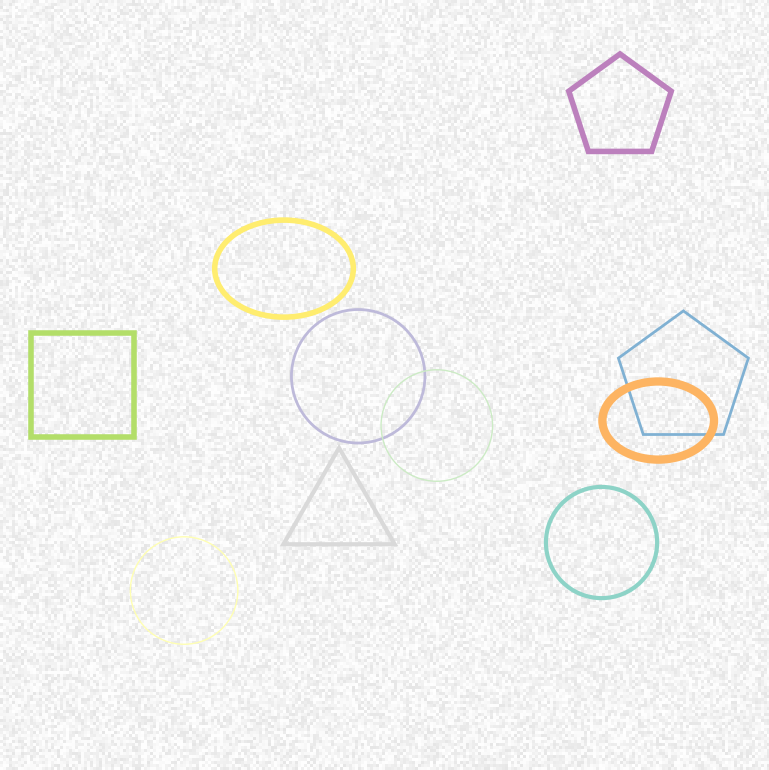[{"shape": "circle", "thickness": 1.5, "radius": 0.36, "center": [0.781, 0.295]}, {"shape": "circle", "thickness": 0.5, "radius": 0.35, "center": [0.239, 0.233]}, {"shape": "circle", "thickness": 1, "radius": 0.43, "center": [0.465, 0.511]}, {"shape": "pentagon", "thickness": 1, "radius": 0.44, "center": [0.888, 0.507]}, {"shape": "oval", "thickness": 3, "radius": 0.36, "center": [0.855, 0.454]}, {"shape": "square", "thickness": 2, "radius": 0.34, "center": [0.107, 0.5]}, {"shape": "triangle", "thickness": 1.5, "radius": 0.42, "center": [0.44, 0.335]}, {"shape": "pentagon", "thickness": 2, "radius": 0.35, "center": [0.805, 0.86]}, {"shape": "circle", "thickness": 0.5, "radius": 0.36, "center": [0.567, 0.447]}, {"shape": "oval", "thickness": 2, "radius": 0.45, "center": [0.369, 0.651]}]